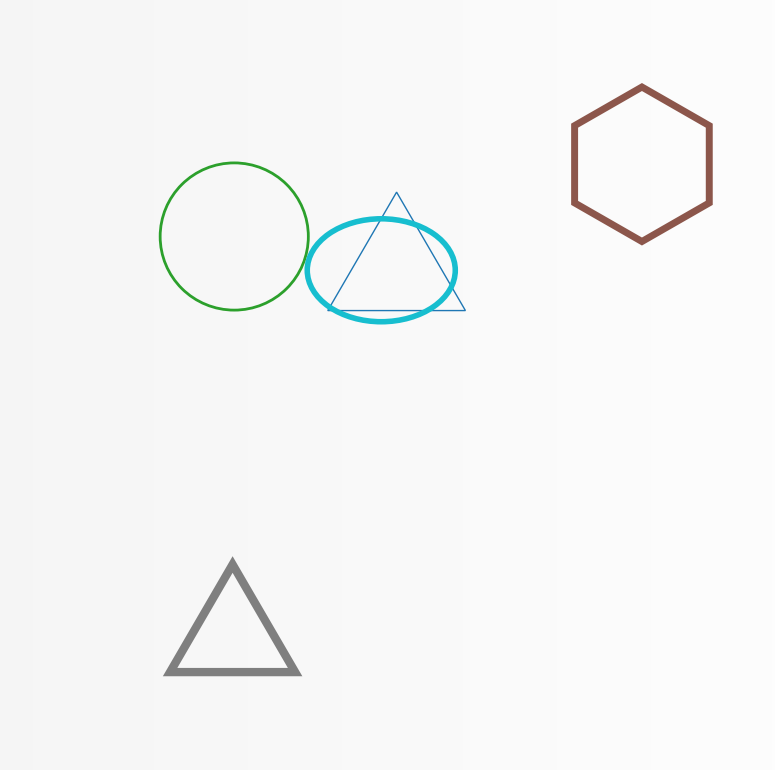[{"shape": "triangle", "thickness": 0.5, "radius": 0.51, "center": [0.512, 0.648]}, {"shape": "circle", "thickness": 1, "radius": 0.48, "center": [0.302, 0.693]}, {"shape": "hexagon", "thickness": 2.5, "radius": 0.5, "center": [0.828, 0.787]}, {"shape": "triangle", "thickness": 3, "radius": 0.47, "center": [0.3, 0.174]}, {"shape": "oval", "thickness": 2, "radius": 0.48, "center": [0.492, 0.649]}]